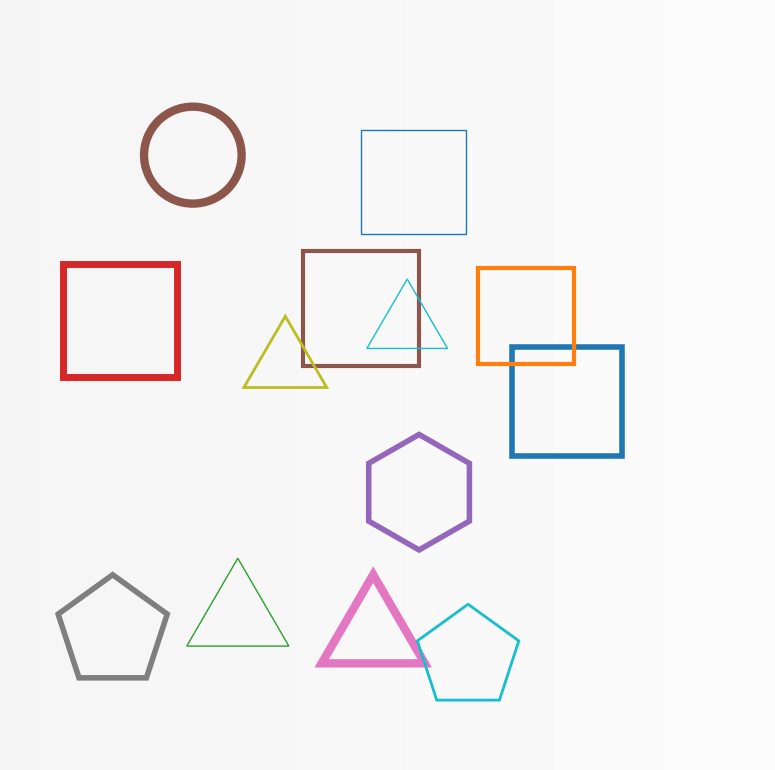[{"shape": "square", "thickness": 0.5, "radius": 0.34, "center": [0.533, 0.763]}, {"shape": "square", "thickness": 2, "radius": 0.35, "center": [0.732, 0.478]}, {"shape": "square", "thickness": 1.5, "radius": 0.31, "center": [0.679, 0.589]}, {"shape": "triangle", "thickness": 0.5, "radius": 0.38, "center": [0.307, 0.199]}, {"shape": "square", "thickness": 2.5, "radius": 0.37, "center": [0.155, 0.584]}, {"shape": "hexagon", "thickness": 2, "radius": 0.38, "center": [0.541, 0.361]}, {"shape": "circle", "thickness": 3, "radius": 0.31, "center": [0.249, 0.799]}, {"shape": "square", "thickness": 1.5, "radius": 0.37, "center": [0.466, 0.599]}, {"shape": "triangle", "thickness": 3, "radius": 0.38, "center": [0.482, 0.177]}, {"shape": "pentagon", "thickness": 2, "radius": 0.37, "center": [0.145, 0.18]}, {"shape": "triangle", "thickness": 1, "radius": 0.31, "center": [0.368, 0.528]}, {"shape": "pentagon", "thickness": 1, "radius": 0.34, "center": [0.604, 0.146]}, {"shape": "triangle", "thickness": 0.5, "radius": 0.3, "center": [0.525, 0.578]}]